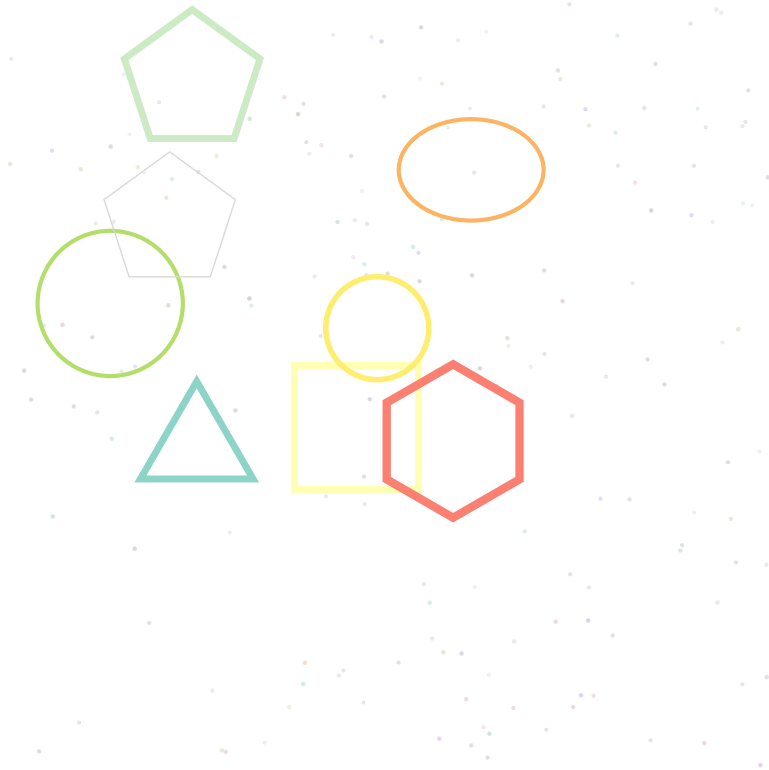[{"shape": "triangle", "thickness": 2.5, "radius": 0.42, "center": [0.255, 0.42]}, {"shape": "square", "thickness": 2.5, "radius": 0.4, "center": [0.462, 0.446]}, {"shape": "hexagon", "thickness": 3, "radius": 0.5, "center": [0.588, 0.427]}, {"shape": "oval", "thickness": 1.5, "radius": 0.47, "center": [0.612, 0.779]}, {"shape": "circle", "thickness": 1.5, "radius": 0.47, "center": [0.143, 0.606]}, {"shape": "pentagon", "thickness": 0.5, "radius": 0.45, "center": [0.22, 0.713]}, {"shape": "pentagon", "thickness": 2.5, "radius": 0.46, "center": [0.25, 0.895]}, {"shape": "circle", "thickness": 2, "radius": 0.33, "center": [0.49, 0.574]}]